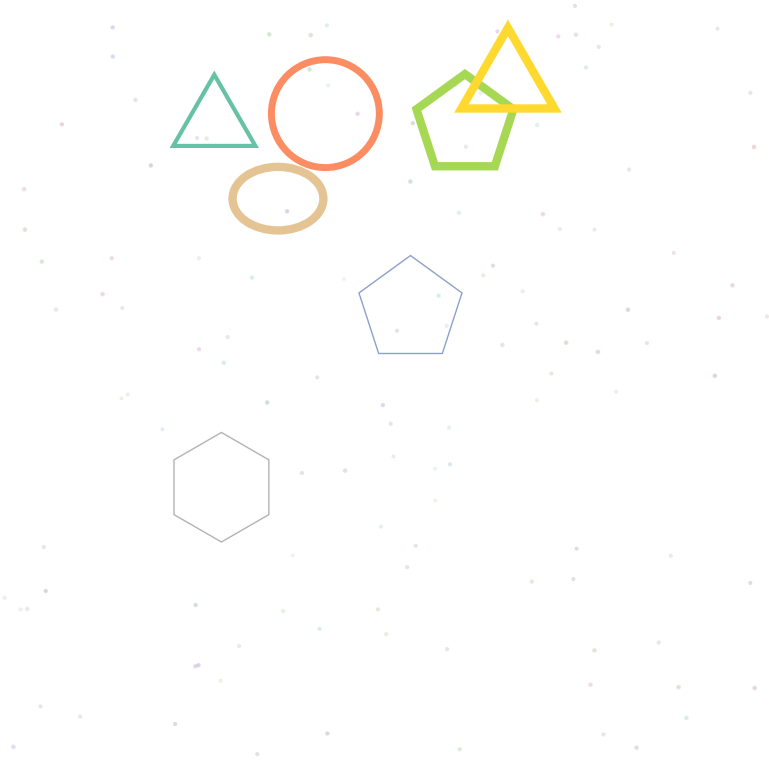[{"shape": "triangle", "thickness": 1.5, "radius": 0.31, "center": [0.278, 0.841]}, {"shape": "circle", "thickness": 2.5, "radius": 0.35, "center": [0.423, 0.852]}, {"shape": "pentagon", "thickness": 0.5, "radius": 0.35, "center": [0.533, 0.598]}, {"shape": "pentagon", "thickness": 3, "radius": 0.33, "center": [0.604, 0.838]}, {"shape": "triangle", "thickness": 3, "radius": 0.35, "center": [0.66, 0.894]}, {"shape": "oval", "thickness": 3, "radius": 0.29, "center": [0.361, 0.742]}, {"shape": "hexagon", "thickness": 0.5, "radius": 0.36, "center": [0.288, 0.367]}]